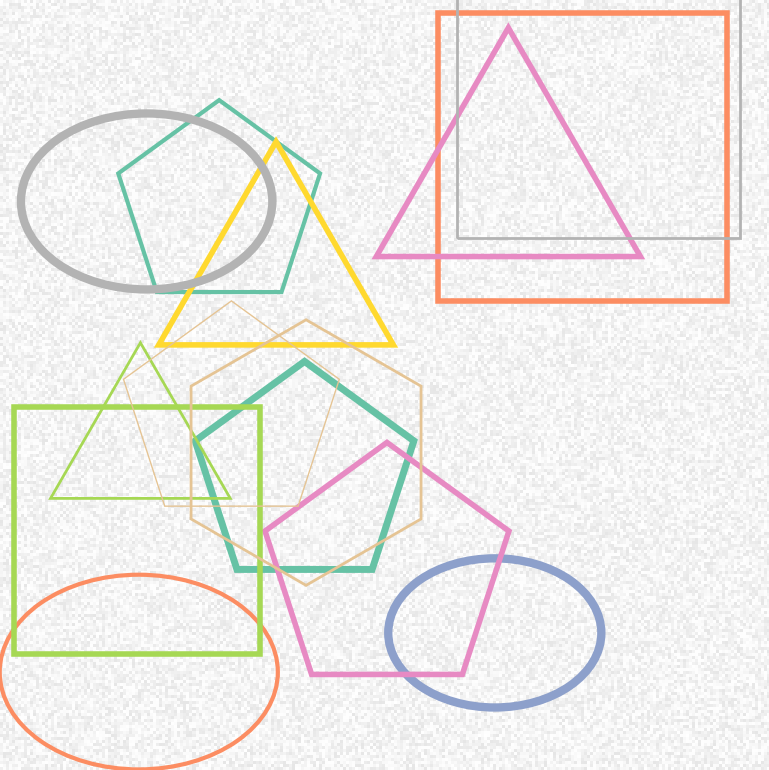[{"shape": "pentagon", "thickness": 1.5, "radius": 0.69, "center": [0.285, 0.732]}, {"shape": "pentagon", "thickness": 2.5, "radius": 0.75, "center": [0.396, 0.381]}, {"shape": "oval", "thickness": 1.5, "radius": 0.9, "center": [0.18, 0.127]}, {"shape": "square", "thickness": 2, "radius": 0.94, "center": [0.756, 0.796]}, {"shape": "oval", "thickness": 3, "radius": 0.69, "center": [0.643, 0.178]}, {"shape": "pentagon", "thickness": 2, "radius": 0.83, "center": [0.503, 0.259]}, {"shape": "triangle", "thickness": 2, "radius": 0.99, "center": [0.66, 0.766]}, {"shape": "triangle", "thickness": 1, "radius": 0.67, "center": [0.182, 0.42]}, {"shape": "square", "thickness": 2, "radius": 0.8, "center": [0.178, 0.311]}, {"shape": "triangle", "thickness": 2, "radius": 0.88, "center": [0.359, 0.64]}, {"shape": "hexagon", "thickness": 1, "radius": 0.86, "center": [0.397, 0.412]}, {"shape": "pentagon", "thickness": 0.5, "radius": 0.74, "center": [0.301, 0.462]}, {"shape": "square", "thickness": 1, "radius": 0.92, "center": [0.777, 0.875]}, {"shape": "oval", "thickness": 3, "radius": 0.82, "center": [0.19, 0.738]}]